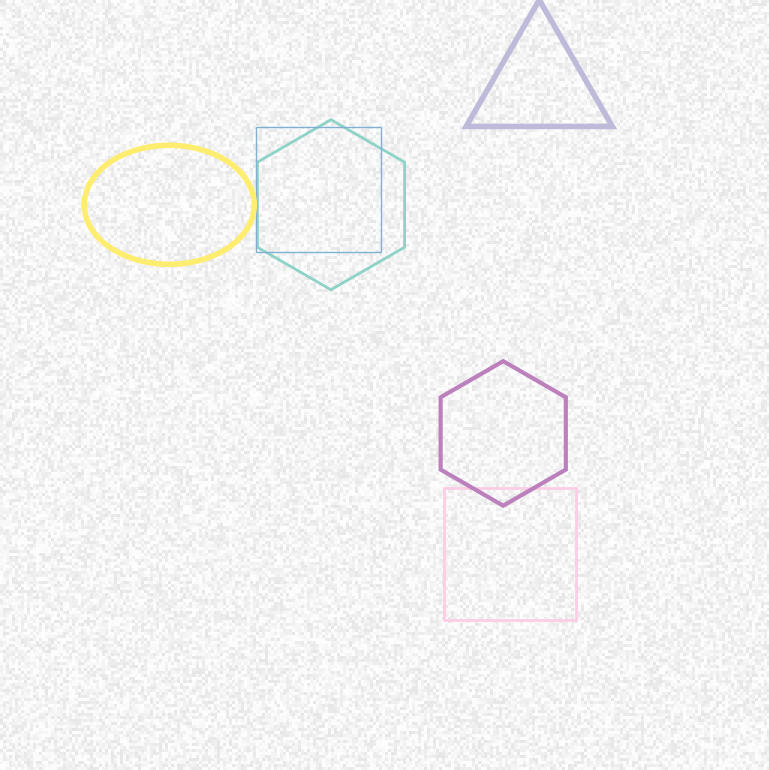[{"shape": "hexagon", "thickness": 1, "radius": 0.55, "center": [0.43, 0.734]}, {"shape": "triangle", "thickness": 2, "radius": 0.55, "center": [0.7, 0.891]}, {"shape": "square", "thickness": 0.5, "radius": 0.41, "center": [0.414, 0.754]}, {"shape": "square", "thickness": 1, "radius": 0.43, "center": [0.662, 0.281]}, {"shape": "hexagon", "thickness": 1.5, "radius": 0.47, "center": [0.654, 0.437]}, {"shape": "oval", "thickness": 2, "radius": 0.55, "center": [0.22, 0.734]}]